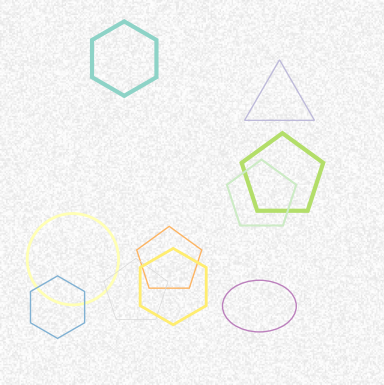[{"shape": "hexagon", "thickness": 3, "radius": 0.48, "center": [0.323, 0.848]}, {"shape": "circle", "thickness": 2, "radius": 0.59, "center": [0.189, 0.327]}, {"shape": "triangle", "thickness": 1, "radius": 0.52, "center": [0.726, 0.74]}, {"shape": "hexagon", "thickness": 1, "radius": 0.41, "center": [0.15, 0.202]}, {"shape": "pentagon", "thickness": 1, "radius": 0.44, "center": [0.44, 0.323]}, {"shape": "pentagon", "thickness": 3, "radius": 0.56, "center": [0.734, 0.543]}, {"shape": "pentagon", "thickness": 0.5, "radius": 0.44, "center": [0.353, 0.241]}, {"shape": "oval", "thickness": 1, "radius": 0.48, "center": [0.674, 0.205]}, {"shape": "pentagon", "thickness": 1.5, "radius": 0.47, "center": [0.679, 0.491]}, {"shape": "hexagon", "thickness": 2, "radius": 0.5, "center": [0.45, 0.256]}]